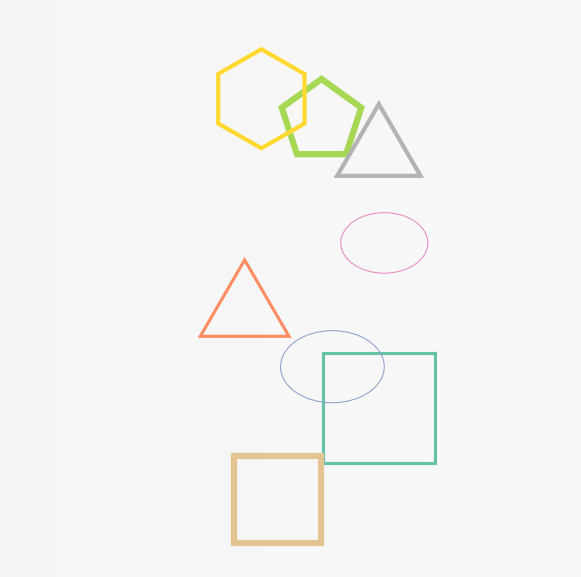[{"shape": "square", "thickness": 1.5, "radius": 0.48, "center": [0.652, 0.292]}, {"shape": "triangle", "thickness": 1.5, "radius": 0.44, "center": [0.421, 0.461]}, {"shape": "oval", "thickness": 0.5, "radius": 0.45, "center": [0.572, 0.364]}, {"shape": "oval", "thickness": 0.5, "radius": 0.37, "center": [0.661, 0.579]}, {"shape": "pentagon", "thickness": 3, "radius": 0.36, "center": [0.553, 0.79]}, {"shape": "hexagon", "thickness": 2, "radius": 0.43, "center": [0.45, 0.828]}, {"shape": "square", "thickness": 3, "radius": 0.37, "center": [0.478, 0.134]}, {"shape": "triangle", "thickness": 2, "radius": 0.41, "center": [0.652, 0.736]}]